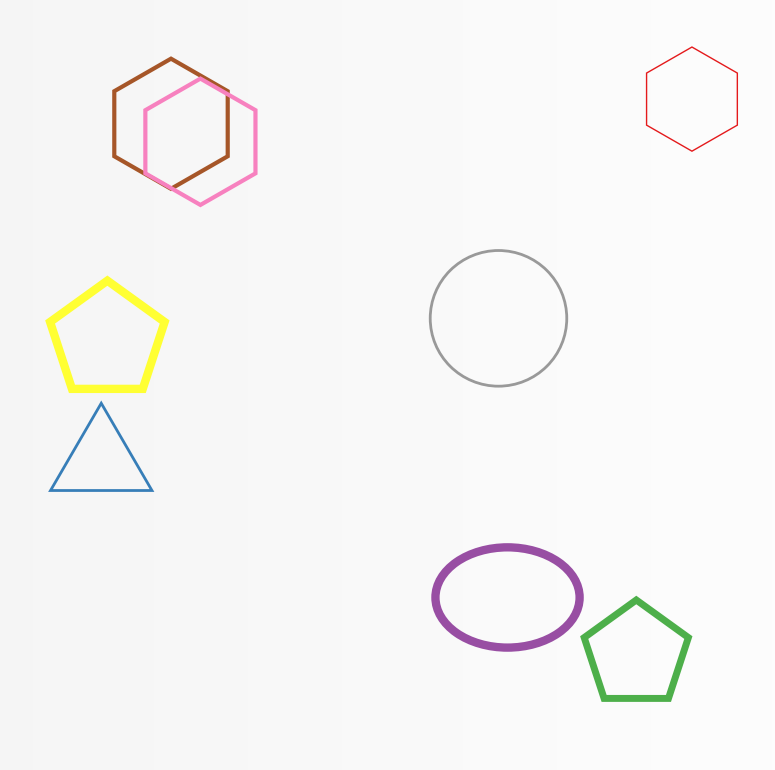[{"shape": "hexagon", "thickness": 0.5, "radius": 0.34, "center": [0.893, 0.871]}, {"shape": "triangle", "thickness": 1, "radius": 0.38, "center": [0.131, 0.401]}, {"shape": "pentagon", "thickness": 2.5, "radius": 0.35, "center": [0.821, 0.15]}, {"shape": "oval", "thickness": 3, "radius": 0.47, "center": [0.655, 0.224]}, {"shape": "pentagon", "thickness": 3, "radius": 0.39, "center": [0.139, 0.558]}, {"shape": "hexagon", "thickness": 1.5, "radius": 0.42, "center": [0.221, 0.839]}, {"shape": "hexagon", "thickness": 1.5, "radius": 0.41, "center": [0.259, 0.816]}, {"shape": "circle", "thickness": 1, "radius": 0.44, "center": [0.643, 0.587]}]